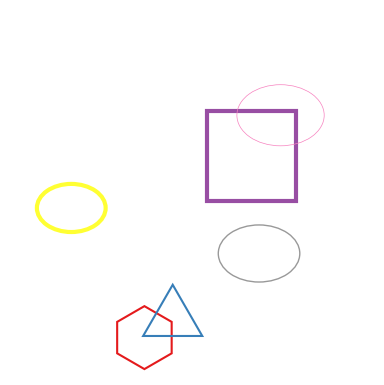[{"shape": "hexagon", "thickness": 1.5, "radius": 0.41, "center": [0.375, 0.123]}, {"shape": "triangle", "thickness": 1.5, "radius": 0.44, "center": [0.449, 0.172]}, {"shape": "square", "thickness": 3, "radius": 0.58, "center": [0.653, 0.594]}, {"shape": "oval", "thickness": 3, "radius": 0.45, "center": [0.185, 0.46]}, {"shape": "oval", "thickness": 0.5, "radius": 0.57, "center": [0.729, 0.701]}, {"shape": "oval", "thickness": 1, "radius": 0.53, "center": [0.673, 0.342]}]